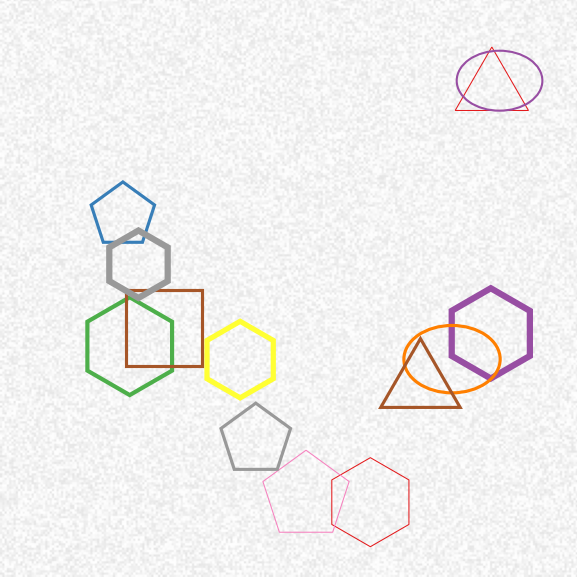[{"shape": "triangle", "thickness": 0.5, "radius": 0.37, "center": [0.852, 0.844]}, {"shape": "hexagon", "thickness": 0.5, "radius": 0.39, "center": [0.641, 0.13]}, {"shape": "pentagon", "thickness": 1.5, "radius": 0.29, "center": [0.213, 0.626]}, {"shape": "hexagon", "thickness": 2, "radius": 0.42, "center": [0.225, 0.4]}, {"shape": "hexagon", "thickness": 3, "radius": 0.39, "center": [0.85, 0.422]}, {"shape": "oval", "thickness": 1, "radius": 0.37, "center": [0.865, 0.859]}, {"shape": "oval", "thickness": 1.5, "radius": 0.42, "center": [0.783, 0.377]}, {"shape": "hexagon", "thickness": 2.5, "radius": 0.33, "center": [0.416, 0.376]}, {"shape": "triangle", "thickness": 1.5, "radius": 0.4, "center": [0.728, 0.333]}, {"shape": "square", "thickness": 1.5, "radius": 0.33, "center": [0.284, 0.431]}, {"shape": "pentagon", "thickness": 0.5, "radius": 0.39, "center": [0.53, 0.141]}, {"shape": "pentagon", "thickness": 1.5, "radius": 0.32, "center": [0.443, 0.238]}, {"shape": "hexagon", "thickness": 3, "radius": 0.29, "center": [0.24, 0.542]}]